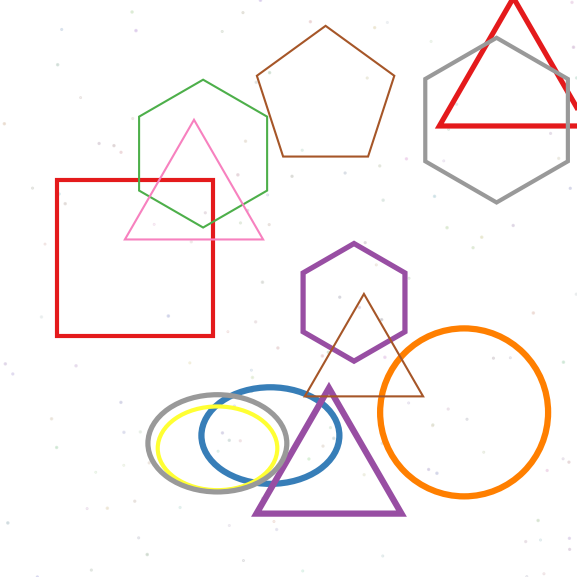[{"shape": "triangle", "thickness": 2.5, "radius": 0.74, "center": [0.889, 0.855]}, {"shape": "square", "thickness": 2, "radius": 0.68, "center": [0.234, 0.553]}, {"shape": "oval", "thickness": 3, "radius": 0.6, "center": [0.468, 0.245]}, {"shape": "hexagon", "thickness": 1, "radius": 0.64, "center": [0.352, 0.733]}, {"shape": "triangle", "thickness": 3, "radius": 0.72, "center": [0.57, 0.182]}, {"shape": "hexagon", "thickness": 2.5, "radius": 0.51, "center": [0.613, 0.476]}, {"shape": "circle", "thickness": 3, "radius": 0.73, "center": [0.804, 0.285]}, {"shape": "oval", "thickness": 2, "radius": 0.52, "center": [0.377, 0.223]}, {"shape": "triangle", "thickness": 1, "radius": 0.59, "center": [0.63, 0.372]}, {"shape": "pentagon", "thickness": 1, "radius": 0.63, "center": [0.564, 0.829]}, {"shape": "triangle", "thickness": 1, "radius": 0.69, "center": [0.336, 0.654]}, {"shape": "oval", "thickness": 2.5, "radius": 0.6, "center": [0.376, 0.231]}, {"shape": "hexagon", "thickness": 2, "radius": 0.71, "center": [0.86, 0.791]}]